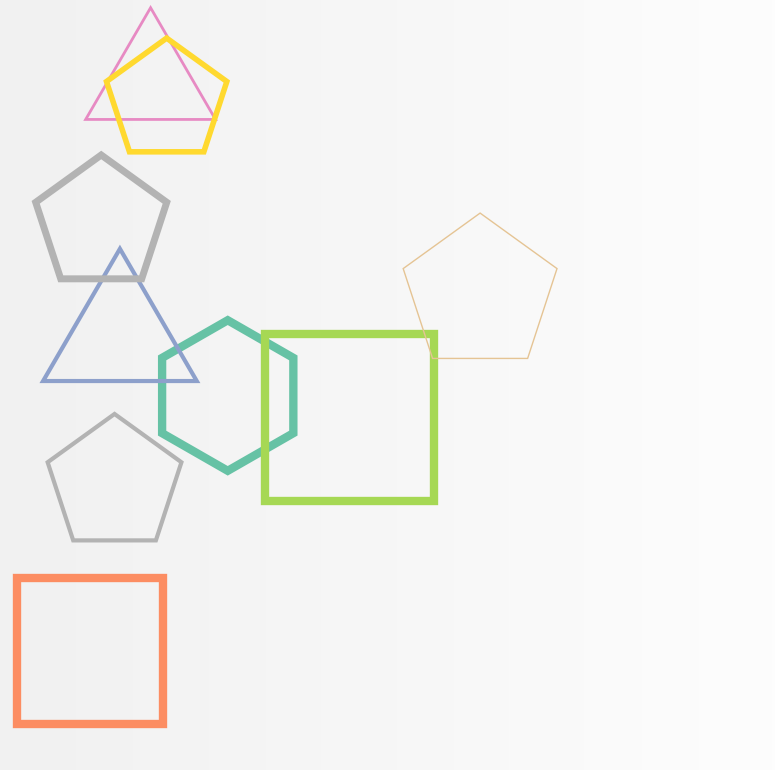[{"shape": "hexagon", "thickness": 3, "radius": 0.49, "center": [0.294, 0.486]}, {"shape": "square", "thickness": 3, "radius": 0.47, "center": [0.116, 0.154]}, {"shape": "triangle", "thickness": 1.5, "radius": 0.57, "center": [0.155, 0.562]}, {"shape": "triangle", "thickness": 1, "radius": 0.48, "center": [0.194, 0.893]}, {"shape": "square", "thickness": 3, "radius": 0.54, "center": [0.451, 0.458]}, {"shape": "pentagon", "thickness": 2, "radius": 0.41, "center": [0.215, 0.869]}, {"shape": "pentagon", "thickness": 0.5, "radius": 0.52, "center": [0.619, 0.619]}, {"shape": "pentagon", "thickness": 1.5, "radius": 0.45, "center": [0.148, 0.372]}, {"shape": "pentagon", "thickness": 2.5, "radius": 0.44, "center": [0.131, 0.71]}]